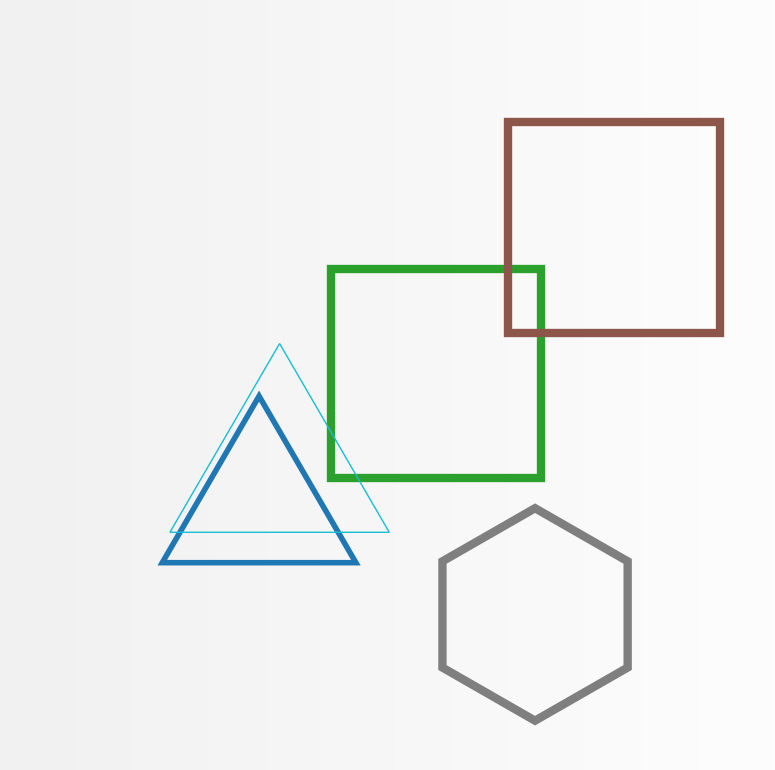[{"shape": "triangle", "thickness": 2, "radius": 0.72, "center": [0.334, 0.341]}, {"shape": "square", "thickness": 3, "radius": 0.68, "center": [0.562, 0.515]}, {"shape": "square", "thickness": 3, "radius": 0.68, "center": [0.792, 0.705]}, {"shape": "hexagon", "thickness": 3, "radius": 0.69, "center": [0.69, 0.202]}, {"shape": "triangle", "thickness": 0.5, "radius": 0.82, "center": [0.361, 0.39]}]